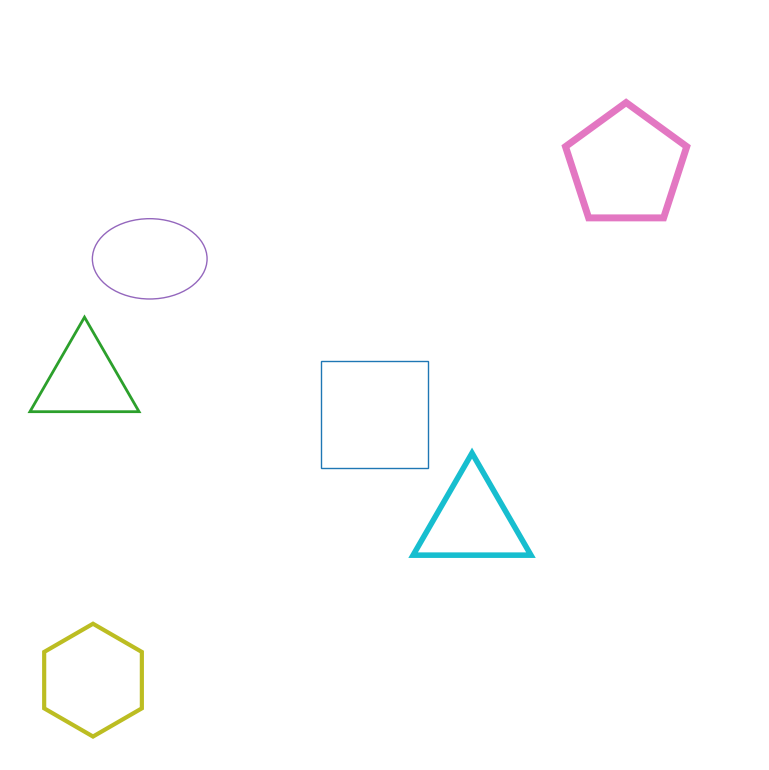[{"shape": "square", "thickness": 0.5, "radius": 0.35, "center": [0.487, 0.461]}, {"shape": "triangle", "thickness": 1, "radius": 0.41, "center": [0.11, 0.506]}, {"shape": "oval", "thickness": 0.5, "radius": 0.37, "center": [0.194, 0.664]}, {"shape": "pentagon", "thickness": 2.5, "radius": 0.41, "center": [0.813, 0.784]}, {"shape": "hexagon", "thickness": 1.5, "radius": 0.37, "center": [0.121, 0.117]}, {"shape": "triangle", "thickness": 2, "radius": 0.44, "center": [0.613, 0.323]}]